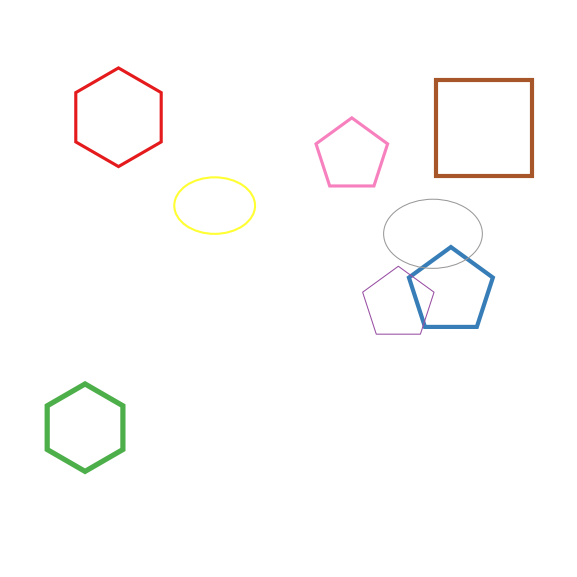[{"shape": "hexagon", "thickness": 1.5, "radius": 0.43, "center": [0.205, 0.796]}, {"shape": "pentagon", "thickness": 2, "radius": 0.38, "center": [0.781, 0.495]}, {"shape": "hexagon", "thickness": 2.5, "radius": 0.38, "center": [0.147, 0.259]}, {"shape": "pentagon", "thickness": 0.5, "radius": 0.33, "center": [0.69, 0.473]}, {"shape": "oval", "thickness": 1, "radius": 0.35, "center": [0.372, 0.643]}, {"shape": "square", "thickness": 2, "radius": 0.42, "center": [0.838, 0.778]}, {"shape": "pentagon", "thickness": 1.5, "radius": 0.33, "center": [0.609, 0.73]}, {"shape": "oval", "thickness": 0.5, "radius": 0.43, "center": [0.75, 0.594]}]